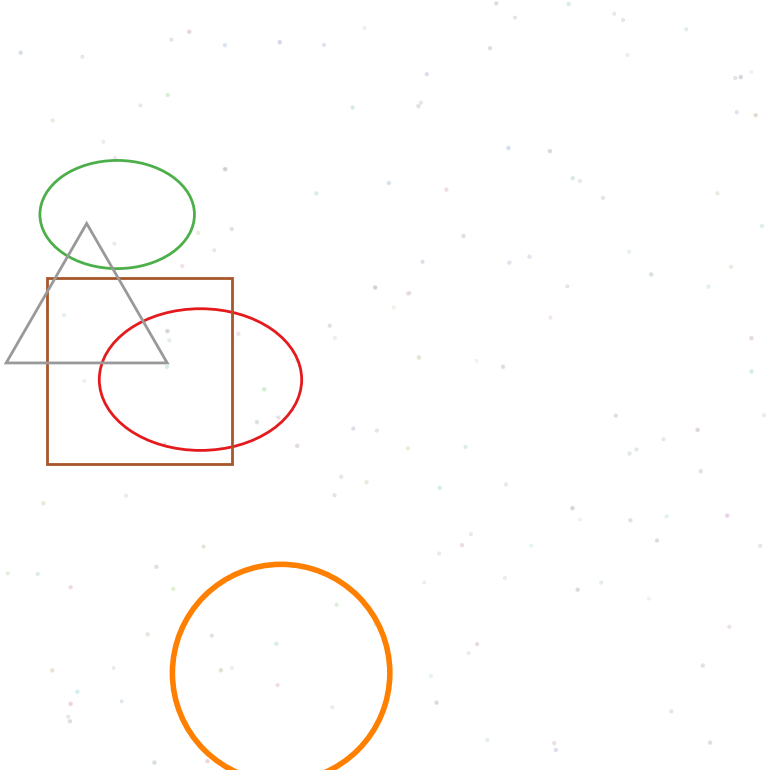[{"shape": "oval", "thickness": 1, "radius": 0.66, "center": [0.26, 0.507]}, {"shape": "oval", "thickness": 1, "radius": 0.5, "center": [0.152, 0.721]}, {"shape": "circle", "thickness": 2, "radius": 0.71, "center": [0.365, 0.126]}, {"shape": "square", "thickness": 1, "radius": 0.6, "center": [0.181, 0.518]}, {"shape": "triangle", "thickness": 1, "radius": 0.6, "center": [0.113, 0.589]}]